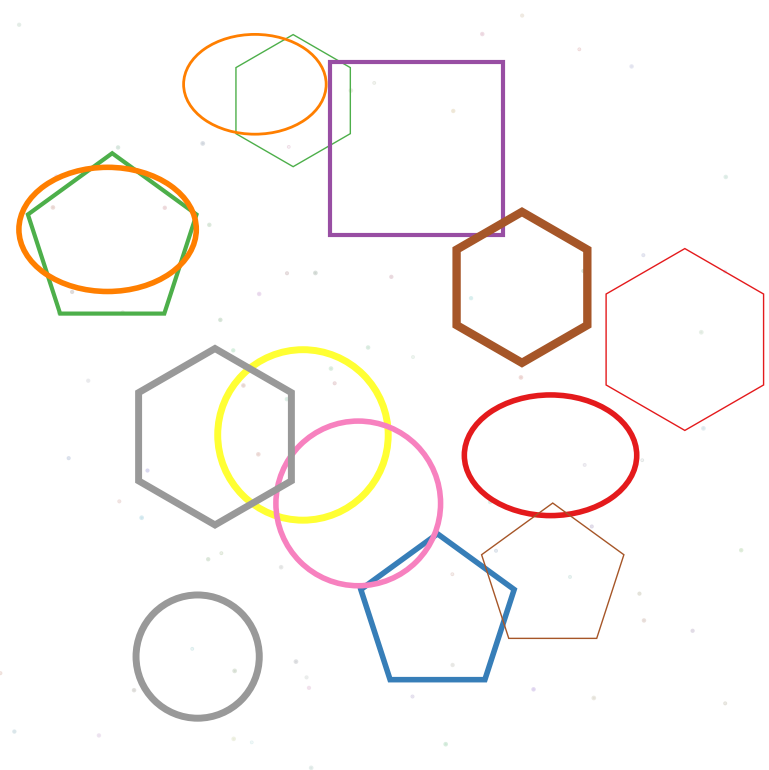[{"shape": "oval", "thickness": 2, "radius": 0.56, "center": [0.715, 0.409]}, {"shape": "hexagon", "thickness": 0.5, "radius": 0.59, "center": [0.889, 0.559]}, {"shape": "pentagon", "thickness": 2, "radius": 0.52, "center": [0.568, 0.202]}, {"shape": "hexagon", "thickness": 0.5, "radius": 0.43, "center": [0.381, 0.869]}, {"shape": "pentagon", "thickness": 1.5, "radius": 0.58, "center": [0.146, 0.686]}, {"shape": "square", "thickness": 1.5, "radius": 0.56, "center": [0.541, 0.807]}, {"shape": "oval", "thickness": 1, "radius": 0.46, "center": [0.331, 0.891]}, {"shape": "oval", "thickness": 2, "radius": 0.58, "center": [0.14, 0.702]}, {"shape": "circle", "thickness": 2.5, "radius": 0.55, "center": [0.393, 0.435]}, {"shape": "pentagon", "thickness": 0.5, "radius": 0.49, "center": [0.718, 0.25]}, {"shape": "hexagon", "thickness": 3, "radius": 0.49, "center": [0.678, 0.627]}, {"shape": "circle", "thickness": 2, "radius": 0.53, "center": [0.465, 0.346]}, {"shape": "hexagon", "thickness": 2.5, "radius": 0.57, "center": [0.279, 0.433]}, {"shape": "circle", "thickness": 2.5, "radius": 0.4, "center": [0.257, 0.147]}]